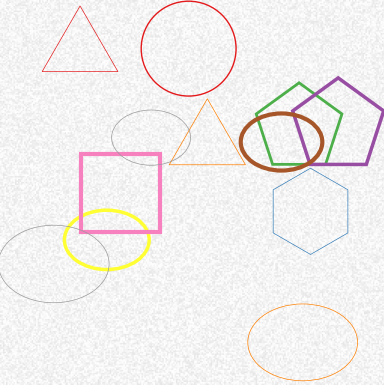[{"shape": "circle", "thickness": 1, "radius": 0.62, "center": [0.49, 0.874]}, {"shape": "triangle", "thickness": 0.5, "radius": 0.57, "center": [0.208, 0.871]}, {"shape": "hexagon", "thickness": 0.5, "radius": 0.56, "center": [0.807, 0.451]}, {"shape": "pentagon", "thickness": 2, "radius": 0.59, "center": [0.777, 0.668]}, {"shape": "pentagon", "thickness": 2.5, "radius": 0.62, "center": [0.878, 0.673]}, {"shape": "triangle", "thickness": 0.5, "radius": 0.57, "center": [0.539, 0.629]}, {"shape": "oval", "thickness": 0.5, "radius": 0.71, "center": [0.786, 0.111]}, {"shape": "oval", "thickness": 2.5, "radius": 0.55, "center": [0.277, 0.377]}, {"shape": "oval", "thickness": 3, "radius": 0.53, "center": [0.731, 0.631]}, {"shape": "square", "thickness": 3, "radius": 0.51, "center": [0.313, 0.498]}, {"shape": "oval", "thickness": 0.5, "radius": 0.51, "center": [0.392, 0.643]}, {"shape": "oval", "thickness": 0.5, "radius": 0.72, "center": [0.14, 0.314]}]